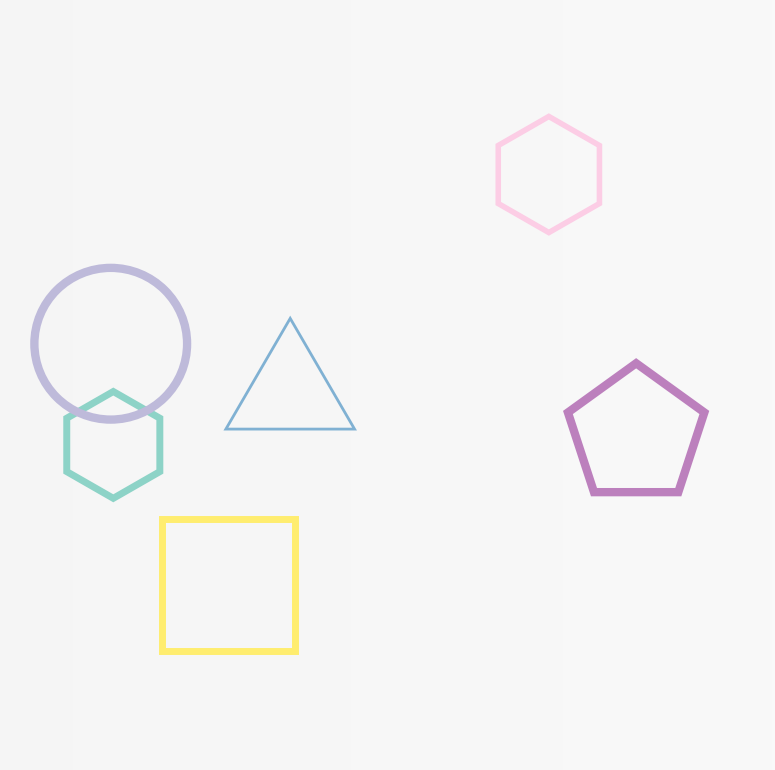[{"shape": "hexagon", "thickness": 2.5, "radius": 0.35, "center": [0.146, 0.422]}, {"shape": "circle", "thickness": 3, "radius": 0.49, "center": [0.143, 0.554]}, {"shape": "triangle", "thickness": 1, "radius": 0.48, "center": [0.374, 0.491]}, {"shape": "hexagon", "thickness": 2, "radius": 0.38, "center": [0.708, 0.773]}, {"shape": "pentagon", "thickness": 3, "radius": 0.46, "center": [0.821, 0.436]}, {"shape": "square", "thickness": 2.5, "radius": 0.43, "center": [0.295, 0.24]}]